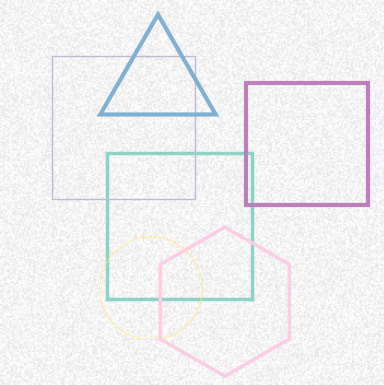[{"shape": "square", "thickness": 2.5, "radius": 0.95, "center": [0.466, 0.414]}, {"shape": "square", "thickness": 1, "radius": 0.93, "center": [0.321, 0.669]}, {"shape": "triangle", "thickness": 3, "radius": 0.87, "center": [0.41, 0.789]}, {"shape": "hexagon", "thickness": 2.5, "radius": 0.97, "center": [0.584, 0.216]}, {"shape": "square", "thickness": 3, "radius": 0.8, "center": [0.797, 0.625]}, {"shape": "circle", "thickness": 0.5, "radius": 0.67, "center": [0.392, 0.251]}]